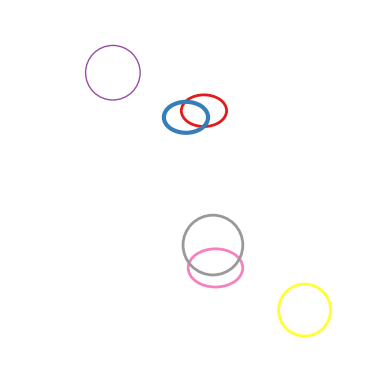[{"shape": "oval", "thickness": 2, "radius": 0.29, "center": [0.53, 0.712]}, {"shape": "oval", "thickness": 3, "radius": 0.29, "center": [0.483, 0.695]}, {"shape": "circle", "thickness": 1, "radius": 0.35, "center": [0.293, 0.811]}, {"shape": "circle", "thickness": 2, "radius": 0.34, "center": [0.791, 0.195]}, {"shape": "oval", "thickness": 2, "radius": 0.35, "center": [0.56, 0.304]}, {"shape": "circle", "thickness": 2, "radius": 0.39, "center": [0.553, 0.363]}]